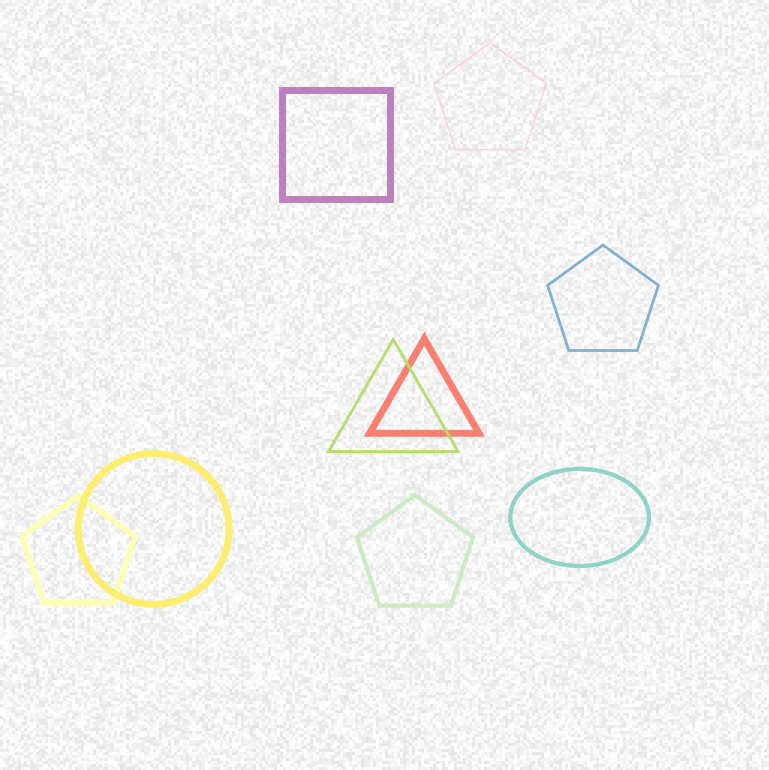[{"shape": "oval", "thickness": 1.5, "radius": 0.45, "center": [0.753, 0.328]}, {"shape": "pentagon", "thickness": 2, "radius": 0.38, "center": [0.102, 0.28]}, {"shape": "triangle", "thickness": 2.5, "radius": 0.41, "center": [0.551, 0.478]}, {"shape": "pentagon", "thickness": 1, "radius": 0.38, "center": [0.783, 0.606]}, {"shape": "triangle", "thickness": 1, "radius": 0.49, "center": [0.511, 0.462]}, {"shape": "pentagon", "thickness": 0.5, "radius": 0.38, "center": [0.637, 0.868]}, {"shape": "square", "thickness": 2.5, "radius": 0.35, "center": [0.436, 0.812]}, {"shape": "pentagon", "thickness": 1.5, "radius": 0.4, "center": [0.539, 0.278]}, {"shape": "circle", "thickness": 2.5, "radius": 0.49, "center": [0.2, 0.313]}]